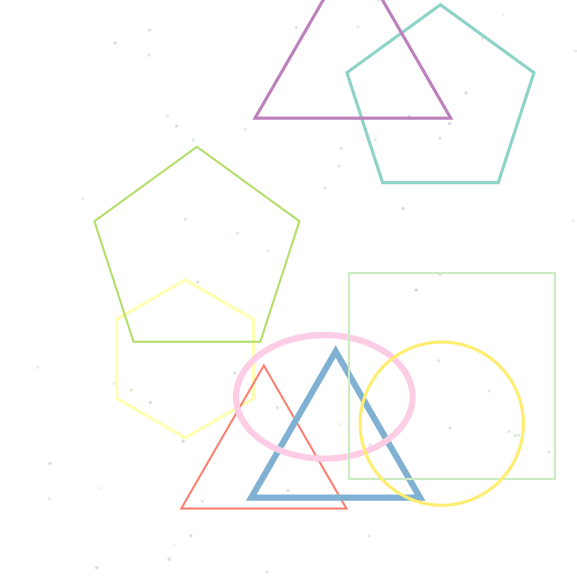[{"shape": "pentagon", "thickness": 1.5, "radius": 0.85, "center": [0.763, 0.821]}, {"shape": "hexagon", "thickness": 1.5, "radius": 0.68, "center": [0.321, 0.378]}, {"shape": "triangle", "thickness": 1, "radius": 0.83, "center": [0.457, 0.201]}, {"shape": "triangle", "thickness": 3, "radius": 0.84, "center": [0.581, 0.222]}, {"shape": "pentagon", "thickness": 1, "radius": 0.93, "center": [0.341, 0.558]}, {"shape": "oval", "thickness": 3, "radius": 0.76, "center": [0.562, 0.312]}, {"shape": "triangle", "thickness": 1.5, "radius": 0.98, "center": [0.611, 0.892]}, {"shape": "square", "thickness": 1, "radius": 0.89, "center": [0.783, 0.348]}, {"shape": "circle", "thickness": 1.5, "radius": 0.71, "center": [0.765, 0.266]}]